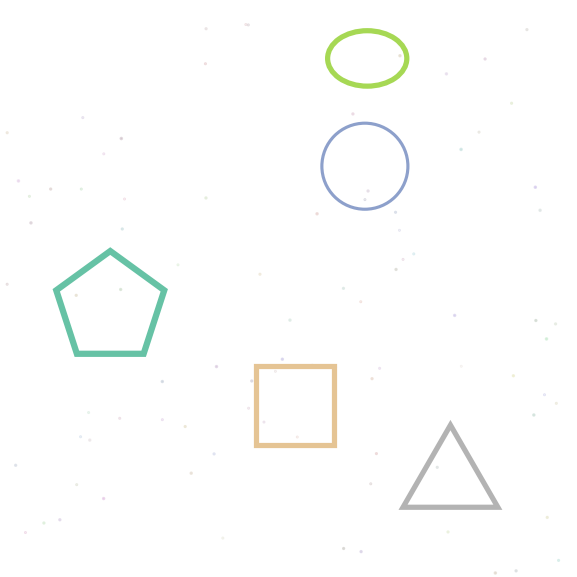[{"shape": "pentagon", "thickness": 3, "radius": 0.49, "center": [0.191, 0.466]}, {"shape": "circle", "thickness": 1.5, "radius": 0.37, "center": [0.632, 0.711]}, {"shape": "oval", "thickness": 2.5, "radius": 0.34, "center": [0.636, 0.898]}, {"shape": "square", "thickness": 2.5, "radius": 0.34, "center": [0.511, 0.297]}, {"shape": "triangle", "thickness": 2.5, "radius": 0.47, "center": [0.78, 0.168]}]